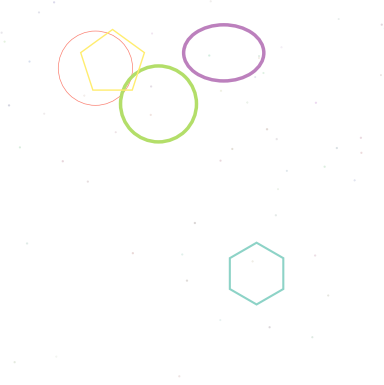[{"shape": "hexagon", "thickness": 1.5, "radius": 0.4, "center": [0.666, 0.289]}, {"shape": "circle", "thickness": 0.5, "radius": 0.48, "center": [0.248, 0.823]}, {"shape": "circle", "thickness": 2.5, "radius": 0.49, "center": [0.412, 0.73]}, {"shape": "oval", "thickness": 2.5, "radius": 0.52, "center": [0.581, 0.863]}, {"shape": "pentagon", "thickness": 1, "radius": 0.44, "center": [0.292, 0.836]}]